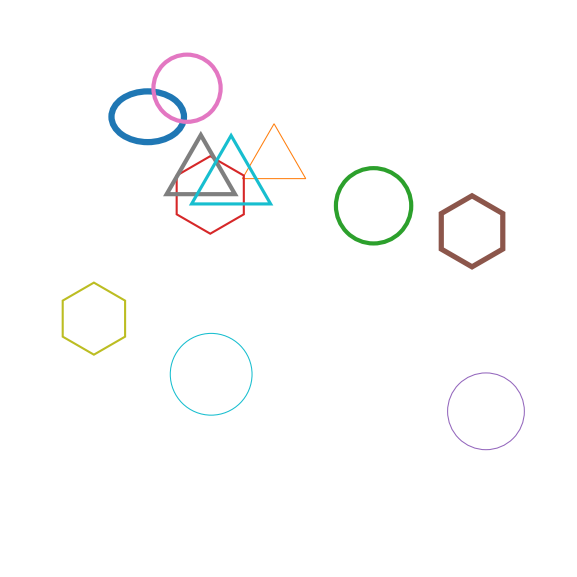[{"shape": "oval", "thickness": 3, "radius": 0.31, "center": [0.256, 0.797]}, {"shape": "triangle", "thickness": 0.5, "radius": 0.32, "center": [0.475, 0.721]}, {"shape": "circle", "thickness": 2, "radius": 0.33, "center": [0.647, 0.643]}, {"shape": "hexagon", "thickness": 1, "radius": 0.34, "center": [0.364, 0.662]}, {"shape": "circle", "thickness": 0.5, "radius": 0.33, "center": [0.842, 0.287]}, {"shape": "hexagon", "thickness": 2.5, "radius": 0.31, "center": [0.817, 0.599]}, {"shape": "circle", "thickness": 2, "radius": 0.29, "center": [0.324, 0.846]}, {"shape": "triangle", "thickness": 2, "radius": 0.34, "center": [0.348, 0.697]}, {"shape": "hexagon", "thickness": 1, "radius": 0.31, "center": [0.163, 0.447]}, {"shape": "circle", "thickness": 0.5, "radius": 0.35, "center": [0.366, 0.351]}, {"shape": "triangle", "thickness": 1.5, "radius": 0.4, "center": [0.4, 0.686]}]